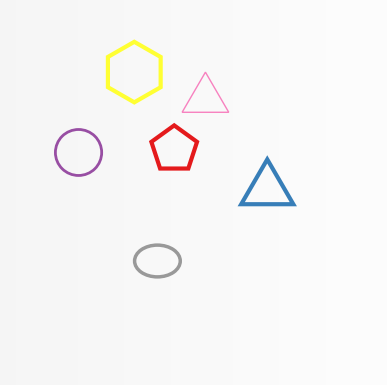[{"shape": "pentagon", "thickness": 3, "radius": 0.31, "center": [0.45, 0.612]}, {"shape": "triangle", "thickness": 3, "radius": 0.39, "center": [0.69, 0.508]}, {"shape": "circle", "thickness": 2, "radius": 0.3, "center": [0.203, 0.604]}, {"shape": "hexagon", "thickness": 3, "radius": 0.39, "center": [0.347, 0.813]}, {"shape": "triangle", "thickness": 1, "radius": 0.35, "center": [0.53, 0.743]}, {"shape": "oval", "thickness": 2.5, "radius": 0.29, "center": [0.406, 0.322]}]